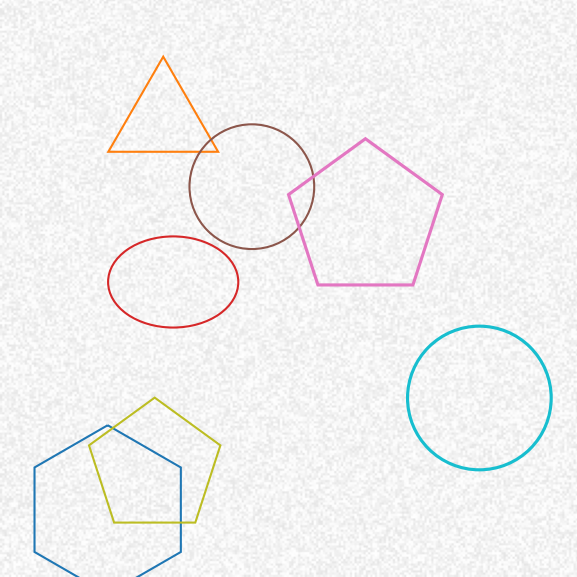[{"shape": "hexagon", "thickness": 1, "radius": 0.73, "center": [0.186, 0.117]}, {"shape": "triangle", "thickness": 1, "radius": 0.55, "center": [0.283, 0.791]}, {"shape": "oval", "thickness": 1, "radius": 0.56, "center": [0.3, 0.511]}, {"shape": "circle", "thickness": 1, "radius": 0.54, "center": [0.436, 0.676]}, {"shape": "pentagon", "thickness": 1.5, "radius": 0.7, "center": [0.633, 0.619]}, {"shape": "pentagon", "thickness": 1, "radius": 0.6, "center": [0.268, 0.191]}, {"shape": "circle", "thickness": 1.5, "radius": 0.62, "center": [0.83, 0.31]}]